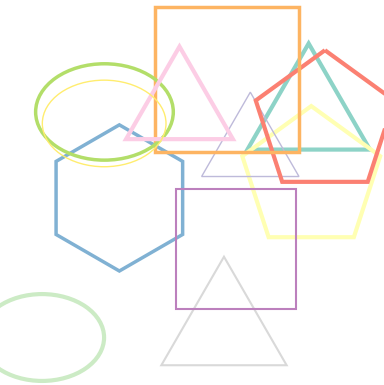[{"shape": "triangle", "thickness": 3, "radius": 0.92, "center": [0.802, 0.703]}, {"shape": "pentagon", "thickness": 3, "radius": 0.94, "center": [0.808, 0.536]}, {"shape": "triangle", "thickness": 1, "radius": 0.73, "center": [0.65, 0.615]}, {"shape": "pentagon", "thickness": 3, "radius": 0.94, "center": [0.844, 0.681]}, {"shape": "hexagon", "thickness": 2.5, "radius": 0.95, "center": [0.31, 0.486]}, {"shape": "square", "thickness": 2.5, "radius": 0.94, "center": [0.589, 0.794]}, {"shape": "oval", "thickness": 2.5, "radius": 0.89, "center": [0.271, 0.709]}, {"shape": "triangle", "thickness": 3, "radius": 0.8, "center": [0.466, 0.719]}, {"shape": "triangle", "thickness": 1.5, "radius": 0.94, "center": [0.582, 0.145]}, {"shape": "square", "thickness": 1.5, "radius": 0.78, "center": [0.613, 0.354]}, {"shape": "oval", "thickness": 3, "radius": 0.81, "center": [0.109, 0.123]}, {"shape": "oval", "thickness": 1, "radius": 0.8, "center": [0.271, 0.679]}]